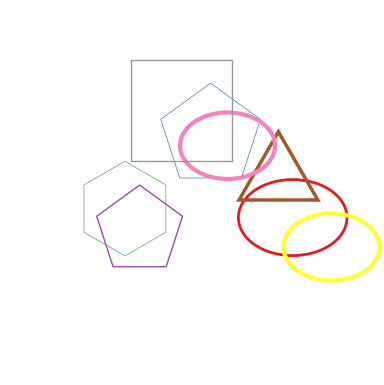[{"shape": "oval", "thickness": 2, "radius": 0.71, "center": [0.76, 0.435]}, {"shape": "pentagon", "thickness": 0.5, "radius": 0.68, "center": [0.547, 0.648]}, {"shape": "hexagon", "thickness": 0.5, "radius": 0.61, "center": [0.324, 0.458]}, {"shape": "pentagon", "thickness": 1, "radius": 0.59, "center": [0.363, 0.402]}, {"shape": "oval", "thickness": 3, "radius": 0.62, "center": [0.861, 0.358]}, {"shape": "triangle", "thickness": 2.5, "radius": 0.59, "center": [0.723, 0.54]}, {"shape": "oval", "thickness": 3, "radius": 0.62, "center": [0.591, 0.621]}, {"shape": "square", "thickness": 1, "radius": 0.66, "center": [0.471, 0.713]}]